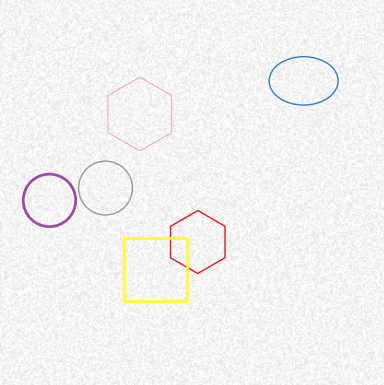[{"shape": "hexagon", "thickness": 1, "radius": 0.41, "center": [0.514, 0.371]}, {"shape": "oval", "thickness": 1, "radius": 0.45, "center": [0.789, 0.79]}, {"shape": "circle", "thickness": 2, "radius": 0.34, "center": [0.128, 0.48]}, {"shape": "square", "thickness": 2, "radius": 0.41, "center": [0.403, 0.299]}, {"shape": "hexagon", "thickness": 0.5, "radius": 0.48, "center": [0.363, 0.704]}, {"shape": "circle", "thickness": 1, "radius": 0.35, "center": [0.274, 0.512]}]